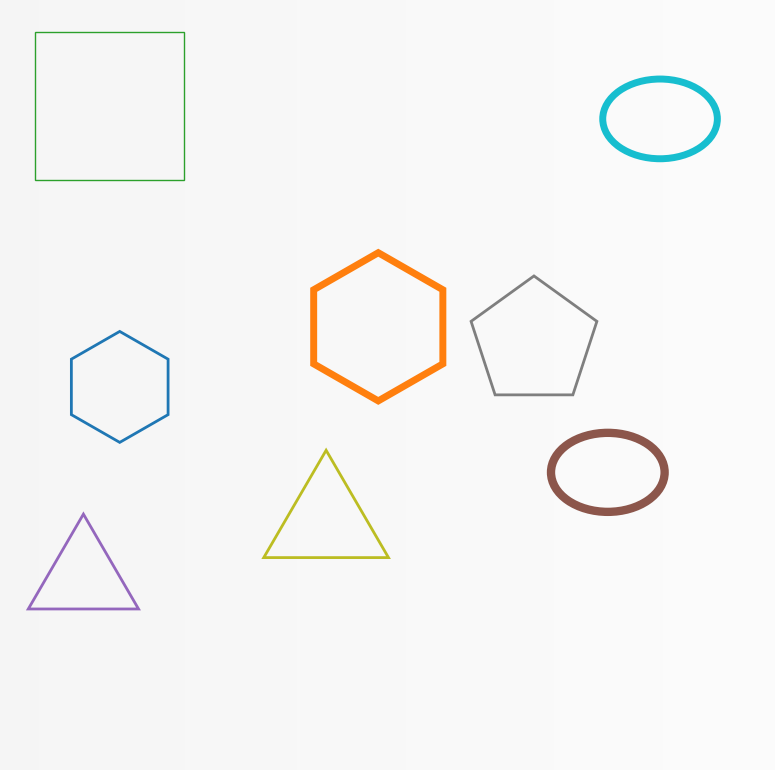[{"shape": "hexagon", "thickness": 1, "radius": 0.36, "center": [0.154, 0.498]}, {"shape": "hexagon", "thickness": 2.5, "radius": 0.48, "center": [0.488, 0.576]}, {"shape": "square", "thickness": 0.5, "radius": 0.48, "center": [0.141, 0.862]}, {"shape": "triangle", "thickness": 1, "radius": 0.41, "center": [0.108, 0.25]}, {"shape": "oval", "thickness": 3, "radius": 0.37, "center": [0.784, 0.387]}, {"shape": "pentagon", "thickness": 1, "radius": 0.43, "center": [0.689, 0.556]}, {"shape": "triangle", "thickness": 1, "radius": 0.46, "center": [0.421, 0.322]}, {"shape": "oval", "thickness": 2.5, "radius": 0.37, "center": [0.852, 0.846]}]